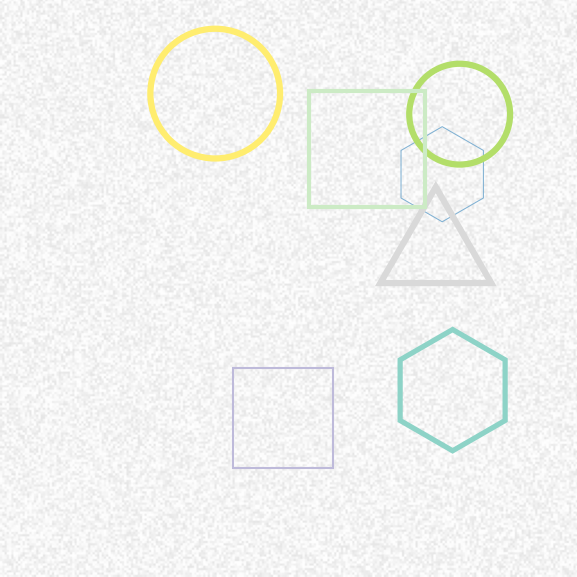[{"shape": "hexagon", "thickness": 2.5, "radius": 0.52, "center": [0.784, 0.324]}, {"shape": "square", "thickness": 1, "radius": 0.43, "center": [0.49, 0.276]}, {"shape": "hexagon", "thickness": 0.5, "radius": 0.41, "center": [0.766, 0.697]}, {"shape": "circle", "thickness": 3, "radius": 0.44, "center": [0.796, 0.801]}, {"shape": "triangle", "thickness": 3, "radius": 0.55, "center": [0.755, 0.564]}, {"shape": "square", "thickness": 2, "radius": 0.5, "center": [0.636, 0.741]}, {"shape": "circle", "thickness": 3, "radius": 0.56, "center": [0.373, 0.837]}]